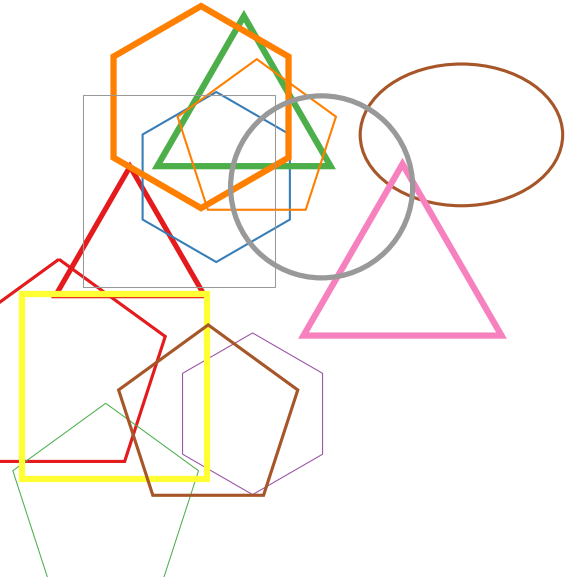[{"shape": "pentagon", "thickness": 1.5, "radius": 0.97, "center": [0.102, 0.357]}, {"shape": "triangle", "thickness": 2.5, "radius": 0.75, "center": [0.225, 0.562]}, {"shape": "hexagon", "thickness": 1, "radius": 0.74, "center": [0.374, 0.693]}, {"shape": "pentagon", "thickness": 0.5, "radius": 0.85, "center": [0.183, 0.132]}, {"shape": "triangle", "thickness": 3, "radius": 0.87, "center": [0.422, 0.798]}, {"shape": "hexagon", "thickness": 0.5, "radius": 0.7, "center": [0.437, 0.283]}, {"shape": "hexagon", "thickness": 3, "radius": 0.87, "center": [0.348, 0.814]}, {"shape": "pentagon", "thickness": 1, "radius": 0.72, "center": [0.445, 0.753]}, {"shape": "square", "thickness": 3, "radius": 0.8, "center": [0.199, 0.33]}, {"shape": "oval", "thickness": 1.5, "radius": 0.88, "center": [0.799, 0.766]}, {"shape": "pentagon", "thickness": 1.5, "radius": 0.82, "center": [0.361, 0.273]}, {"shape": "triangle", "thickness": 3, "radius": 0.99, "center": [0.697, 0.517]}, {"shape": "circle", "thickness": 2.5, "radius": 0.79, "center": [0.557, 0.676]}, {"shape": "square", "thickness": 0.5, "radius": 0.83, "center": [0.31, 0.668]}]